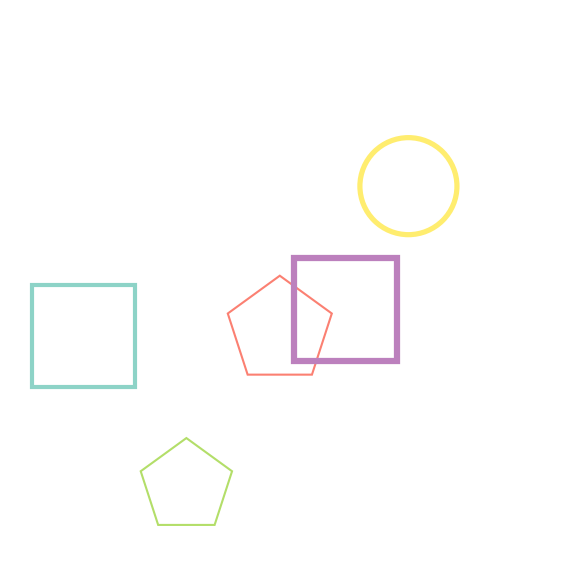[{"shape": "square", "thickness": 2, "radius": 0.44, "center": [0.144, 0.418]}, {"shape": "pentagon", "thickness": 1, "radius": 0.47, "center": [0.484, 0.427]}, {"shape": "pentagon", "thickness": 1, "radius": 0.42, "center": [0.323, 0.157]}, {"shape": "square", "thickness": 3, "radius": 0.45, "center": [0.599, 0.462]}, {"shape": "circle", "thickness": 2.5, "radius": 0.42, "center": [0.707, 0.677]}]